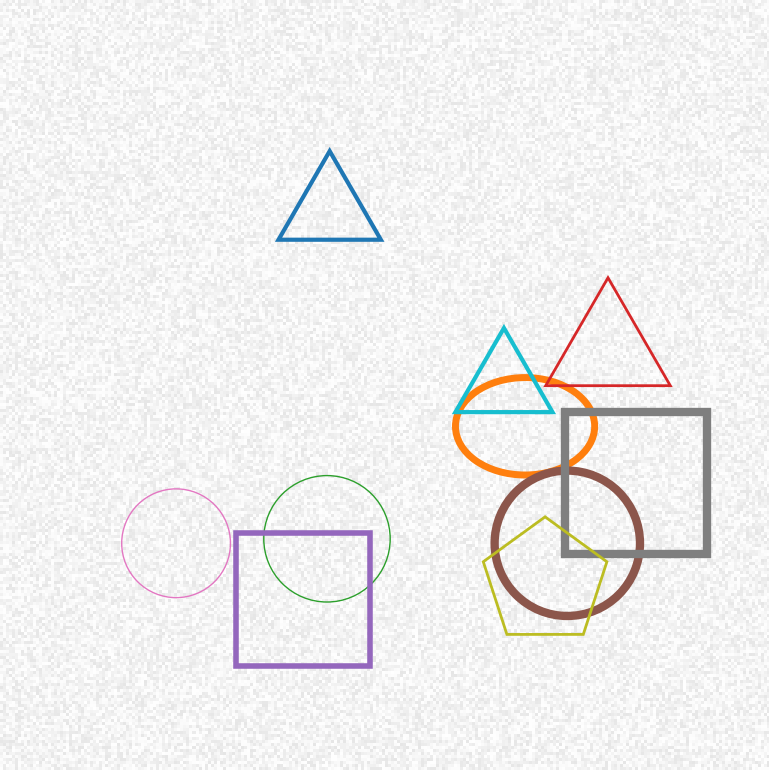[{"shape": "triangle", "thickness": 1.5, "radius": 0.38, "center": [0.428, 0.727]}, {"shape": "oval", "thickness": 2.5, "radius": 0.45, "center": [0.682, 0.446]}, {"shape": "circle", "thickness": 0.5, "radius": 0.41, "center": [0.425, 0.3]}, {"shape": "triangle", "thickness": 1, "radius": 0.47, "center": [0.79, 0.546]}, {"shape": "square", "thickness": 2, "radius": 0.43, "center": [0.393, 0.222]}, {"shape": "circle", "thickness": 3, "radius": 0.47, "center": [0.737, 0.294]}, {"shape": "circle", "thickness": 0.5, "radius": 0.35, "center": [0.229, 0.294]}, {"shape": "square", "thickness": 3, "radius": 0.46, "center": [0.826, 0.373]}, {"shape": "pentagon", "thickness": 1, "radius": 0.42, "center": [0.708, 0.244]}, {"shape": "triangle", "thickness": 1.5, "radius": 0.36, "center": [0.654, 0.501]}]